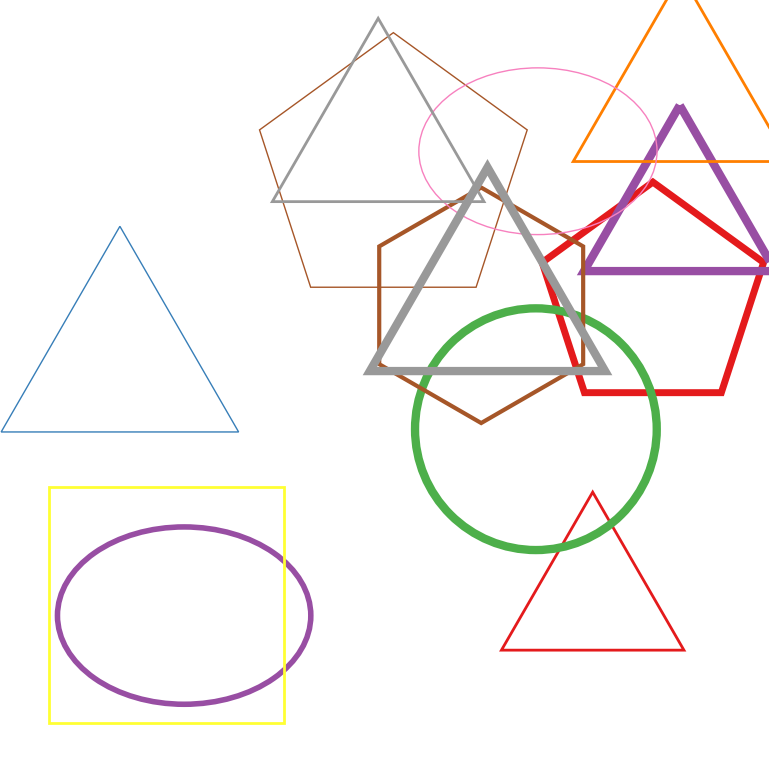[{"shape": "triangle", "thickness": 1, "radius": 0.68, "center": [0.77, 0.224]}, {"shape": "pentagon", "thickness": 2.5, "radius": 0.76, "center": [0.848, 0.612]}, {"shape": "triangle", "thickness": 0.5, "radius": 0.89, "center": [0.156, 0.528]}, {"shape": "circle", "thickness": 3, "radius": 0.78, "center": [0.696, 0.443]}, {"shape": "triangle", "thickness": 3, "radius": 0.72, "center": [0.883, 0.72]}, {"shape": "oval", "thickness": 2, "radius": 0.82, "center": [0.239, 0.201]}, {"shape": "triangle", "thickness": 1, "radius": 0.81, "center": [0.885, 0.871]}, {"shape": "square", "thickness": 1, "radius": 0.77, "center": [0.216, 0.214]}, {"shape": "pentagon", "thickness": 0.5, "radius": 0.91, "center": [0.511, 0.775]}, {"shape": "hexagon", "thickness": 1.5, "radius": 0.76, "center": [0.625, 0.604]}, {"shape": "oval", "thickness": 0.5, "radius": 0.77, "center": [0.699, 0.804]}, {"shape": "triangle", "thickness": 1, "radius": 0.79, "center": [0.491, 0.817]}, {"shape": "triangle", "thickness": 3, "radius": 0.88, "center": [0.633, 0.606]}]